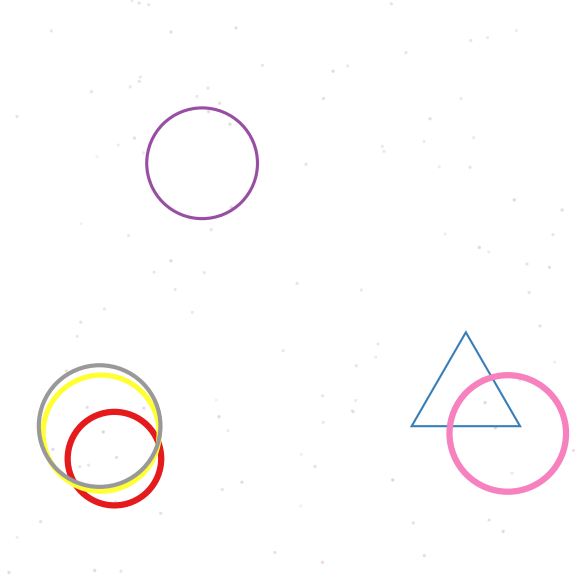[{"shape": "circle", "thickness": 3, "radius": 0.4, "center": [0.198, 0.205]}, {"shape": "triangle", "thickness": 1, "radius": 0.54, "center": [0.807, 0.315]}, {"shape": "circle", "thickness": 1.5, "radius": 0.48, "center": [0.35, 0.716]}, {"shape": "circle", "thickness": 2.5, "radius": 0.5, "center": [0.175, 0.249]}, {"shape": "circle", "thickness": 3, "radius": 0.5, "center": [0.879, 0.249]}, {"shape": "circle", "thickness": 2, "radius": 0.53, "center": [0.173, 0.261]}]